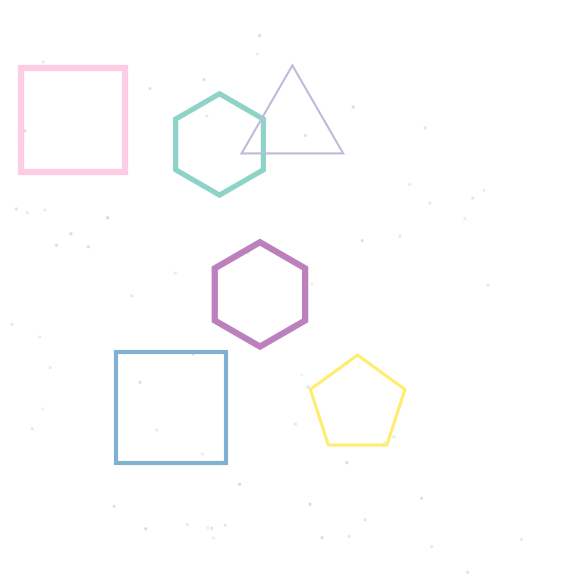[{"shape": "hexagon", "thickness": 2.5, "radius": 0.44, "center": [0.38, 0.749]}, {"shape": "triangle", "thickness": 1, "radius": 0.51, "center": [0.506, 0.784]}, {"shape": "square", "thickness": 2, "radius": 0.48, "center": [0.297, 0.294]}, {"shape": "square", "thickness": 3, "radius": 0.45, "center": [0.126, 0.791]}, {"shape": "hexagon", "thickness": 3, "radius": 0.45, "center": [0.45, 0.489]}, {"shape": "pentagon", "thickness": 1.5, "radius": 0.43, "center": [0.619, 0.298]}]